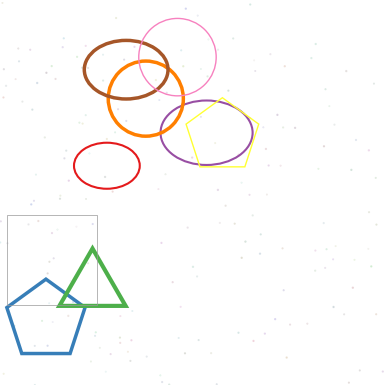[{"shape": "oval", "thickness": 1.5, "radius": 0.43, "center": [0.278, 0.57]}, {"shape": "pentagon", "thickness": 2.5, "radius": 0.53, "center": [0.119, 0.168]}, {"shape": "triangle", "thickness": 3, "radius": 0.5, "center": [0.24, 0.255]}, {"shape": "oval", "thickness": 1.5, "radius": 0.6, "center": [0.537, 0.655]}, {"shape": "circle", "thickness": 2.5, "radius": 0.49, "center": [0.379, 0.744]}, {"shape": "pentagon", "thickness": 1, "radius": 0.5, "center": [0.578, 0.647]}, {"shape": "oval", "thickness": 2.5, "radius": 0.54, "center": [0.328, 0.819]}, {"shape": "circle", "thickness": 1, "radius": 0.5, "center": [0.461, 0.852]}, {"shape": "square", "thickness": 0.5, "radius": 0.59, "center": [0.134, 0.325]}]